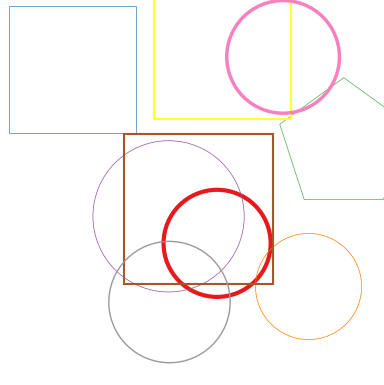[{"shape": "circle", "thickness": 3, "radius": 0.7, "center": [0.564, 0.368]}, {"shape": "square", "thickness": 0.5, "radius": 0.83, "center": [0.189, 0.819]}, {"shape": "pentagon", "thickness": 0.5, "radius": 0.88, "center": [0.893, 0.623]}, {"shape": "circle", "thickness": 0.5, "radius": 0.98, "center": [0.438, 0.438]}, {"shape": "circle", "thickness": 0.5, "radius": 0.69, "center": [0.802, 0.256]}, {"shape": "square", "thickness": 1.5, "radius": 0.89, "center": [0.577, 0.869]}, {"shape": "square", "thickness": 1.5, "radius": 0.97, "center": [0.516, 0.458]}, {"shape": "circle", "thickness": 2.5, "radius": 0.73, "center": [0.735, 0.852]}, {"shape": "circle", "thickness": 1, "radius": 0.79, "center": [0.44, 0.215]}]